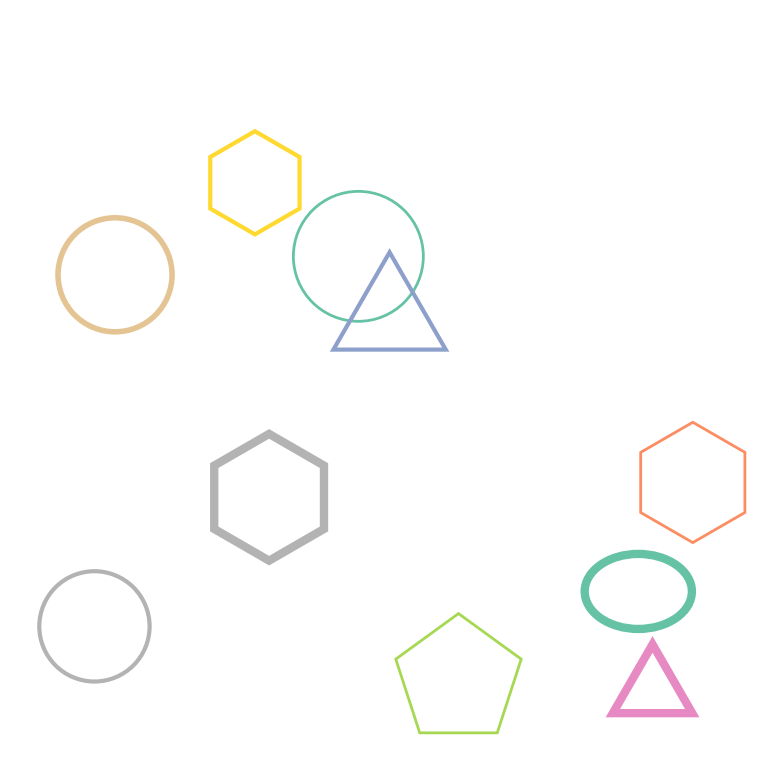[{"shape": "circle", "thickness": 1, "radius": 0.42, "center": [0.465, 0.667]}, {"shape": "oval", "thickness": 3, "radius": 0.35, "center": [0.829, 0.232]}, {"shape": "hexagon", "thickness": 1, "radius": 0.39, "center": [0.9, 0.373]}, {"shape": "triangle", "thickness": 1.5, "radius": 0.42, "center": [0.506, 0.588]}, {"shape": "triangle", "thickness": 3, "radius": 0.3, "center": [0.847, 0.104]}, {"shape": "pentagon", "thickness": 1, "radius": 0.43, "center": [0.595, 0.118]}, {"shape": "hexagon", "thickness": 1.5, "radius": 0.33, "center": [0.331, 0.763]}, {"shape": "circle", "thickness": 2, "radius": 0.37, "center": [0.149, 0.643]}, {"shape": "circle", "thickness": 1.5, "radius": 0.36, "center": [0.123, 0.187]}, {"shape": "hexagon", "thickness": 3, "radius": 0.41, "center": [0.349, 0.354]}]